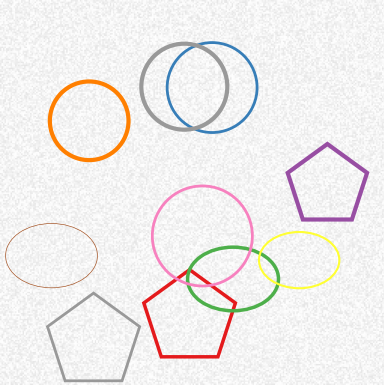[{"shape": "pentagon", "thickness": 2.5, "radius": 0.63, "center": [0.492, 0.174]}, {"shape": "circle", "thickness": 2, "radius": 0.58, "center": [0.551, 0.773]}, {"shape": "oval", "thickness": 2.5, "radius": 0.59, "center": [0.605, 0.275]}, {"shape": "pentagon", "thickness": 3, "radius": 0.54, "center": [0.85, 0.518]}, {"shape": "circle", "thickness": 3, "radius": 0.51, "center": [0.232, 0.686]}, {"shape": "oval", "thickness": 1.5, "radius": 0.52, "center": [0.777, 0.324]}, {"shape": "oval", "thickness": 0.5, "radius": 0.6, "center": [0.134, 0.336]}, {"shape": "circle", "thickness": 2, "radius": 0.65, "center": [0.526, 0.387]}, {"shape": "circle", "thickness": 3, "radius": 0.56, "center": [0.479, 0.775]}, {"shape": "pentagon", "thickness": 2, "radius": 0.63, "center": [0.243, 0.113]}]